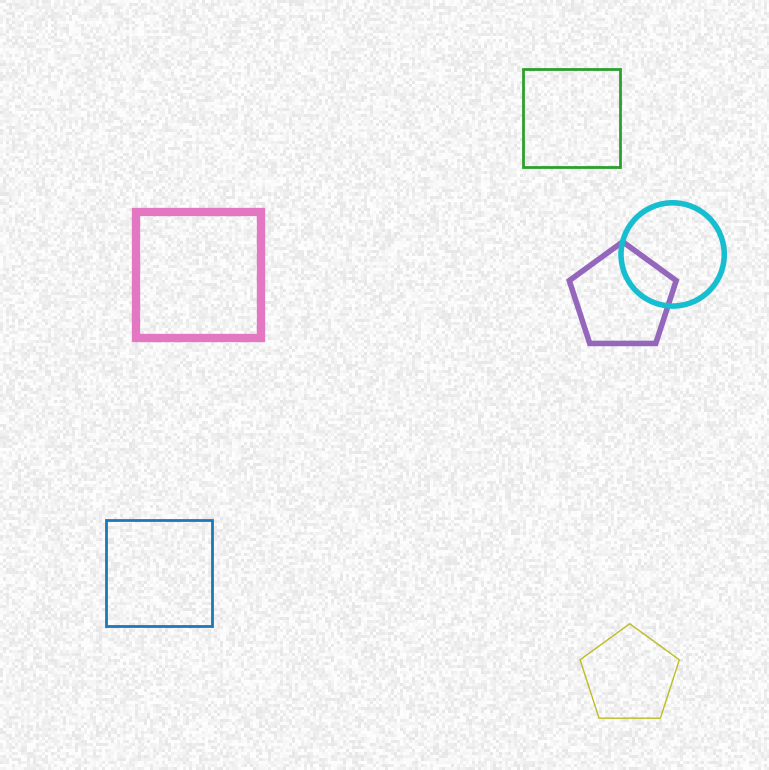[{"shape": "square", "thickness": 1, "radius": 0.34, "center": [0.206, 0.256]}, {"shape": "square", "thickness": 1, "radius": 0.32, "center": [0.742, 0.846]}, {"shape": "pentagon", "thickness": 2, "radius": 0.36, "center": [0.809, 0.613]}, {"shape": "square", "thickness": 3, "radius": 0.41, "center": [0.258, 0.643]}, {"shape": "pentagon", "thickness": 0.5, "radius": 0.34, "center": [0.818, 0.122]}, {"shape": "circle", "thickness": 2, "radius": 0.34, "center": [0.874, 0.67]}]